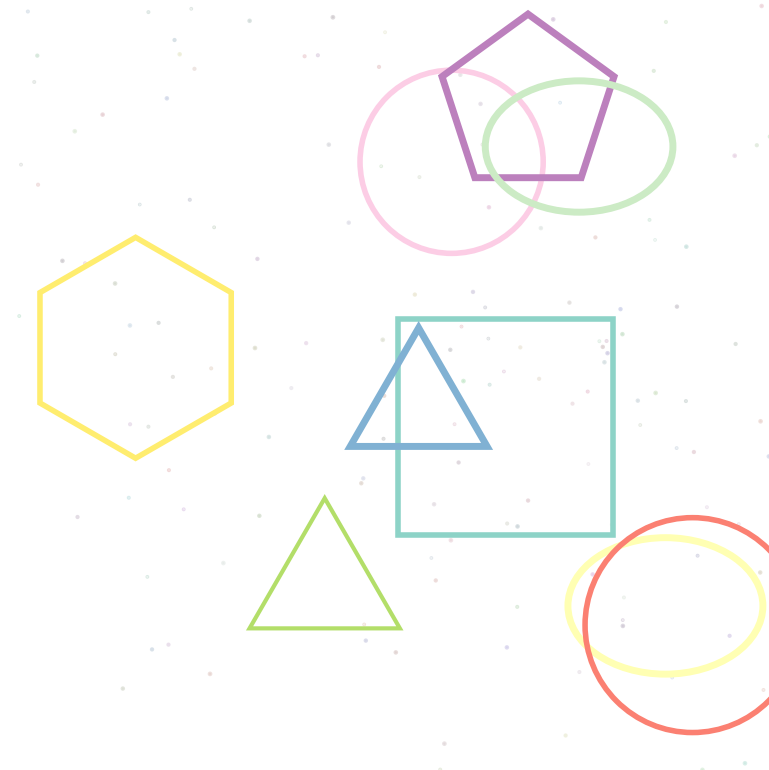[{"shape": "square", "thickness": 2, "radius": 0.7, "center": [0.657, 0.446]}, {"shape": "oval", "thickness": 2.5, "radius": 0.63, "center": [0.864, 0.213]}, {"shape": "circle", "thickness": 2, "radius": 0.7, "center": [0.899, 0.188]}, {"shape": "triangle", "thickness": 2.5, "radius": 0.51, "center": [0.544, 0.472]}, {"shape": "triangle", "thickness": 1.5, "radius": 0.56, "center": [0.422, 0.24]}, {"shape": "circle", "thickness": 2, "radius": 0.59, "center": [0.587, 0.79]}, {"shape": "pentagon", "thickness": 2.5, "radius": 0.59, "center": [0.686, 0.864]}, {"shape": "oval", "thickness": 2.5, "radius": 0.61, "center": [0.752, 0.81]}, {"shape": "hexagon", "thickness": 2, "radius": 0.72, "center": [0.176, 0.548]}]